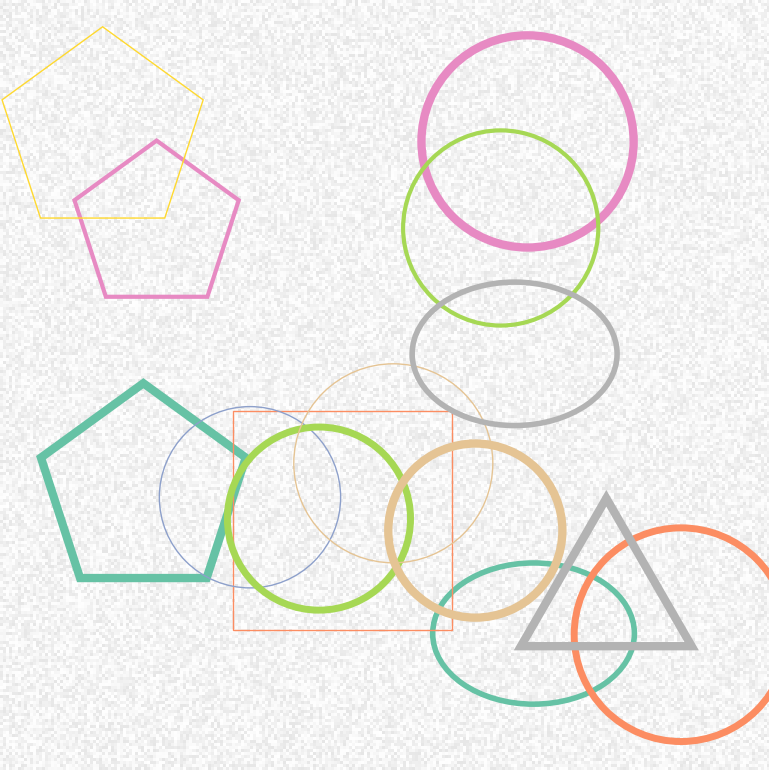[{"shape": "oval", "thickness": 2, "radius": 0.65, "center": [0.693, 0.177]}, {"shape": "pentagon", "thickness": 3, "radius": 0.7, "center": [0.186, 0.362]}, {"shape": "circle", "thickness": 2.5, "radius": 0.69, "center": [0.884, 0.176]}, {"shape": "square", "thickness": 0.5, "radius": 0.71, "center": [0.445, 0.324]}, {"shape": "circle", "thickness": 0.5, "radius": 0.59, "center": [0.325, 0.354]}, {"shape": "circle", "thickness": 3, "radius": 0.69, "center": [0.685, 0.816]}, {"shape": "pentagon", "thickness": 1.5, "radius": 0.56, "center": [0.203, 0.705]}, {"shape": "circle", "thickness": 2.5, "radius": 0.59, "center": [0.414, 0.327]}, {"shape": "circle", "thickness": 1.5, "radius": 0.63, "center": [0.65, 0.704]}, {"shape": "pentagon", "thickness": 0.5, "radius": 0.69, "center": [0.133, 0.828]}, {"shape": "circle", "thickness": 3, "radius": 0.57, "center": [0.617, 0.311]}, {"shape": "circle", "thickness": 0.5, "radius": 0.65, "center": [0.511, 0.398]}, {"shape": "oval", "thickness": 2, "radius": 0.67, "center": [0.668, 0.54]}, {"shape": "triangle", "thickness": 3, "radius": 0.64, "center": [0.787, 0.225]}]